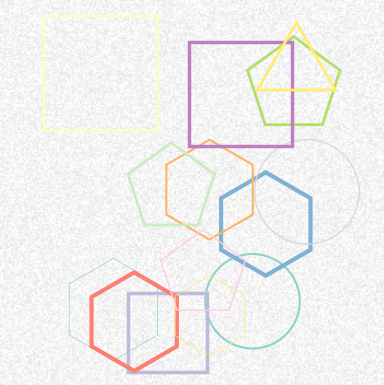[{"shape": "circle", "thickness": 1.5, "radius": 0.61, "center": [0.656, 0.218]}, {"shape": "hexagon", "thickness": 0.5, "radius": 0.66, "center": [0.295, 0.196]}, {"shape": "square", "thickness": 1.5, "radius": 0.74, "center": [0.263, 0.811]}, {"shape": "square", "thickness": 2.5, "radius": 0.51, "center": [0.435, 0.137]}, {"shape": "hexagon", "thickness": 3, "radius": 0.64, "center": [0.349, 0.164]}, {"shape": "hexagon", "thickness": 3, "radius": 0.67, "center": [0.69, 0.418]}, {"shape": "hexagon", "thickness": 1.5, "radius": 0.65, "center": [0.544, 0.507]}, {"shape": "pentagon", "thickness": 2, "radius": 0.63, "center": [0.763, 0.778]}, {"shape": "pentagon", "thickness": 1, "radius": 0.58, "center": [0.527, 0.288]}, {"shape": "circle", "thickness": 1, "radius": 0.68, "center": [0.797, 0.502]}, {"shape": "square", "thickness": 2.5, "radius": 0.67, "center": [0.625, 0.756]}, {"shape": "pentagon", "thickness": 2, "radius": 0.59, "center": [0.445, 0.511]}, {"shape": "hexagon", "thickness": 0.5, "radius": 0.52, "center": [0.545, 0.18]}, {"shape": "triangle", "thickness": 2, "radius": 0.58, "center": [0.77, 0.825]}]